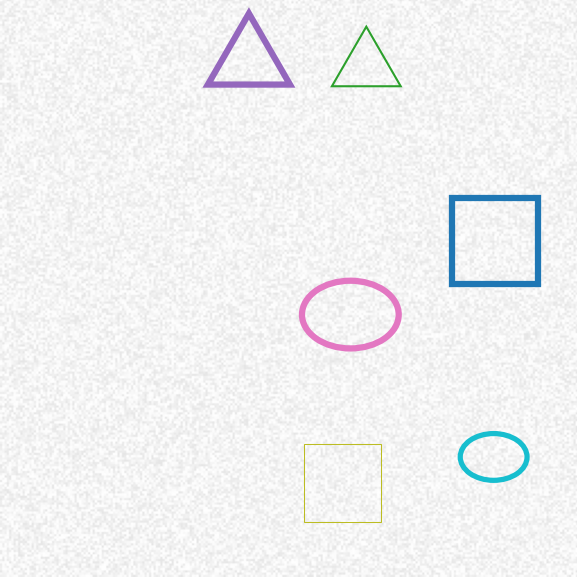[{"shape": "square", "thickness": 3, "radius": 0.37, "center": [0.857, 0.581]}, {"shape": "triangle", "thickness": 1, "radius": 0.34, "center": [0.634, 0.884]}, {"shape": "triangle", "thickness": 3, "radius": 0.41, "center": [0.431, 0.894]}, {"shape": "oval", "thickness": 3, "radius": 0.42, "center": [0.607, 0.454]}, {"shape": "square", "thickness": 0.5, "radius": 0.34, "center": [0.593, 0.163]}, {"shape": "oval", "thickness": 2.5, "radius": 0.29, "center": [0.855, 0.208]}]